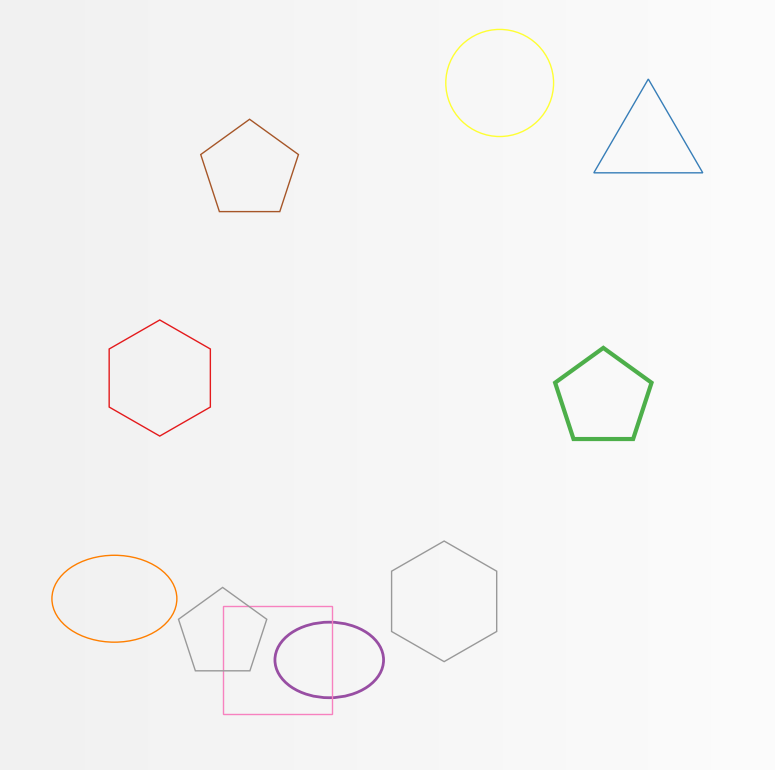[{"shape": "hexagon", "thickness": 0.5, "radius": 0.38, "center": [0.206, 0.509]}, {"shape": "triangle", "thickness": 0.5, "radius": 0.41, "center": [0.837, 0.816]}, {"shape": "pentagon", "thickness": 1.5, "radius": 0.33, "center": [0.778, 0.483]}, {"shape": "oval", "thickness": 1, "radius": 0.35, "center": [0.425, 0.143]}, {"shape": "oval", "thickness": 0.5, "radius": 0.4, "center": [0.148, 0.222]}, {"shape": "circle", "thickness": 0.5, "radius": 0.35, "center": [0.645, 0.892]}, {"shape": "pentagon", "thickness": 0.5, "radius": 0.33, "center": [0.322, 0.779]}, {"shape": "square", "thickness": 0.5, "radius": 0.35, "center": [0.358, 0.143]}, {"shape": "pentagon", "thickness": 0.5, "radius": 0.3, "center": [0.287, 0.177]}, {"shape": "hexagon", "thickness": 0.5, "radius": 0.39, "center": [0.573, 0.219]}]